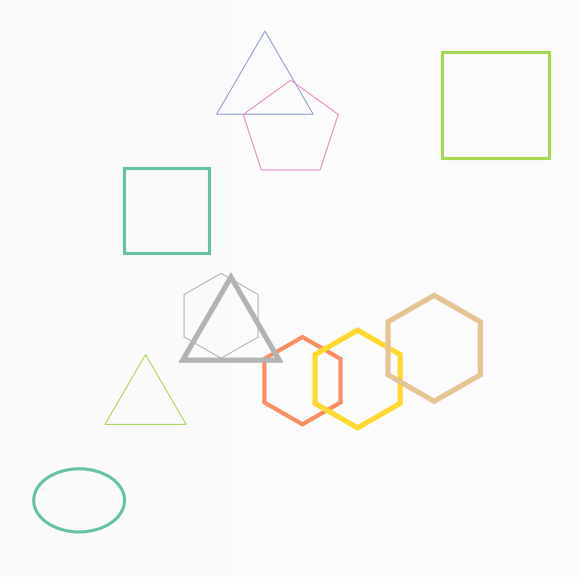[{"shape": "square", "thickness": 1.5, "radius": 0.36, "center": [0.286, 0.635]}, {"shape": "oval", "thickness": 1.5, "radius": 0.39, "center": [0.136, 0.133]}, {"shape": "hexagon", "thickness": 2, "radius": 0.38, "center": [0.52, 0.34]}, {"shape": "triangle", "thickness": 0.5, "radius": 0.48, "center": [0.456, 0.849]}, {"shape": "pentagon", "thickness": 0.5, "radius": 0.43, "center": [0.5, 0.774]}, {"shape": "triangle", "thickness": 0.5, "radius": 0.4, "center": [0.25, 0.305]}, {"shape": "square", "thickness": 1.5, "radius": 0.46, "center": [0.852, 0.817]}, {"shape": "hexagon", "thickness": 2.5, "radius": 0.42, "center": [0.615, 0.343]}, {"shape": "hexagon", "thickness": 2.5, "radius": 0.46, "center": [0.747, 0.396]}, {"shape": "triangle", "thickness": 2.5, "radius": 0.48, "center": [0.397, 0.423]}, {"shape": "hexagon", "thickness": 0.5, "radius": 0.37, "center": [0.38, 0.452]}]